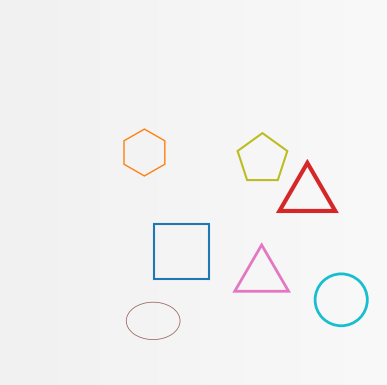[{"shape": "square", "thickness": 1.5, "radius": 0.36, "center": [0.468, 0.348]}, {"shape": "hexagon", "thickness": 1, "radius": 0.3, "center": [0.373, 0.604]}, {"shape": "triangle", "thickness": 3, "radius": 0.42, "center": [0.793, 0.494]}, {"shape": "oval", "thickness": 0.5, "radius": 0.35, "center": [0.395, 0.167]}, {"shape": "triangle", "thickness": 2, "radius": 0.4, "center": [0.675, 0.284]}, {"shape": "pentagon", "thickness": 1.5, "radius": 0.34, "center": [0.677, 0.587]}, {"shape": "circle", "thickness": 2, "radius": 0.34, "center": [0.881, 0.221]}]